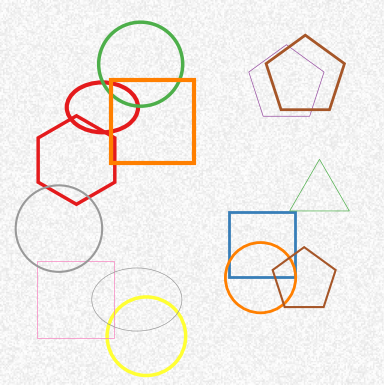[{"shape": "hexagon", "thickness": 2.5, "radius": 0.57, "center": [0.199, 0.584]}, {"shape": "oval", "thickness": 3, "radius": 0.46, "center": [0.266, 0.721]}, {"shape": "square", "thickness": 2, "radius": 0.42, "center": [0.68, 0.365]}, {"shape": "triangle", "thickness": 0.5, "radius": 0.45, "center": [0.83, 0.497]}, {"shape": "circle", "thickness": 2.5, "radius": 0.55, "center": [0.365, 0.833]}, {"shape": "pentagon", "thickness": 0.5, "radius": 0.51, "center": [0.744, 0.781]}, {"shape": "circle", "thickness": 2, "radius": 0.46, "center": [0.677, 0.279]}, {"shape": "square", "thickness": 3, "radius": 0.54, "center": [0.397, 0.684]}, {"shape": "circle", "thickness": 2.5, "radius": 0.51, "center": [0.38, 0.127]}, {"shape": "pentagon", "thickness": 2, "radius": 0.54, "center": [0.793, 0.802]}, {"shape": "pentagon", "thickness": 1.5, "radius": 0.43, "center": [0.79, 0.272]}, {"shape": "square", "thickness": 0.5, "radius": 0.5, "center": [0.196, 0.223]}, {"shape": "oval", "thickness": 0.5, "radius": 0.59, "center": [0.355, 0.222]}, {"shape": "circle", "thickness": 1.5, "radius": 0.56, "center": [0.153, 0.406]}]